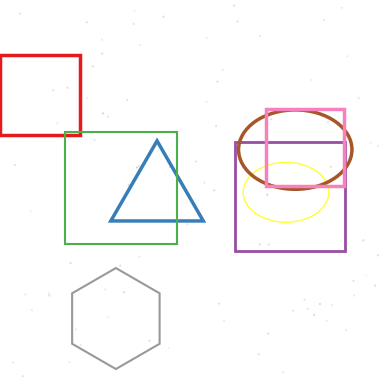[{"shape": "square", "thickness": 2.5, "radius": 0.52, "center": [0.103, 0.753]}, {"shape": "triangle", "thickness": 2.5, "radius": 0.69, "center": [0.408, 0.495]}, {"shape": "square", "thickness": 1.5, "radius": 0.73, "center": [0.315, 0.512]}, {"shape": "square", "thickness": 2, "radius": 0.71, "center": [0.753, 0.489]}, {"shape": "oval", "thickness": 1, "radius": 0.56, "center": [0.743, 0.501]}, {"shape": "oval", "thickness": 2.5, "radius": 0.74, "center": [0.767, 0.611]}, {"shape": "square", "thickness": 2.5, "radius": 0.5, "center": [0.791, 0.617]}, {"shape": "hexagon", "thickness": 1.5, "radius": 0.66, "center": [0.301, 0.173]}]